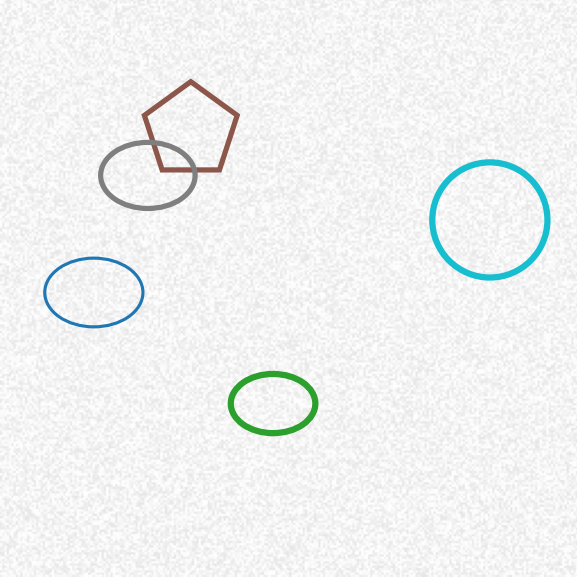[{"shape": "oval", "thickness": 1.5, "radius": 0.43, "center": [0.163, 0.493]}, {"shape": "oval", "thickness": 3, "radius": 0.37, "center": [0.473, 0.3]}, {"shape": "pentagon", "thickness": 2.5, "radius": 0.42, "center": [0.33, 0.773]}, {"shape": "oval", "thickness": 2.5, "radius": 0.41, "center": [0.256, 0.695]}, {"shape": "circle", "thickness": 3, "radius": 0.5, "center": [0.848, 0.618]}]